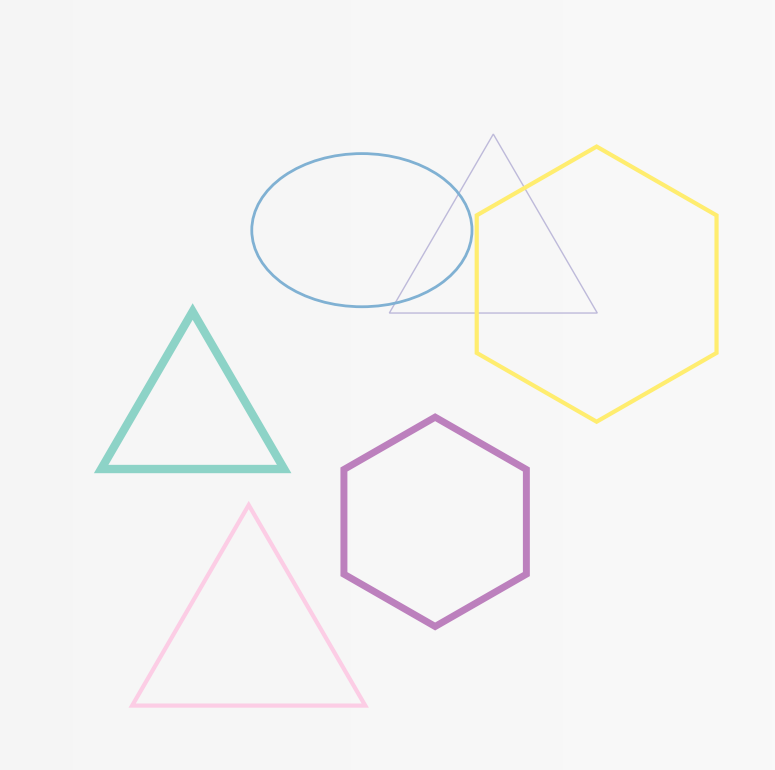[{"shape": "triangle", "thickness": 3, "radius": 0.68, "center": [0.249, 0.459]}, {"shape": "triangle", "thickness": 0.5, "radius": 0.77, "center": [0.637, 0.671]}, {"shape": "oval", "thickness": 1, "radius": 0.71, "center": [0.467, 0.701]}, {"shape": "triangle", "thickness": 1.5, "radius": 0.87, "center": [0.321, 0.17]}, {"shape": "hexagon", "thickness": 2.5, "radius": 0.68, "center": [0.561, 0.322]}, {"shape": "hexagon", "thickness": 1.5, "radius": 0.89, "center": [0.77, 0.631]}]